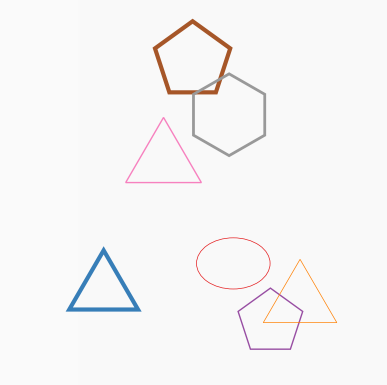[{"shape": "oval", "thickness": 0.5, "radius": 0.47, "center": [0.602, 0.316]}, {"shape": "triangle", "thickness": 3, "radius": 0.51, "center": [0.267, 0.247]}, {"shape": "pentagon", "thickness": 1, "radius": 0.44, "center": [0.698, 0.164]}, {"shape": "triangle", "thickness": 0.5, "radius": 0.55, "center": [0.774, 0.217]}, {"shape": "pentagon", "thickness": 3, "radius": 0.51, "center": [0.497, 0.843]}, {"shape": "triangle", "thickness": 1, "radius": 0.56, "center": [0.422, 0.582]}, {"shape": "hexagon", "thickness": 2, "radius": 0.53, "center": [0.591, 0.702]}]